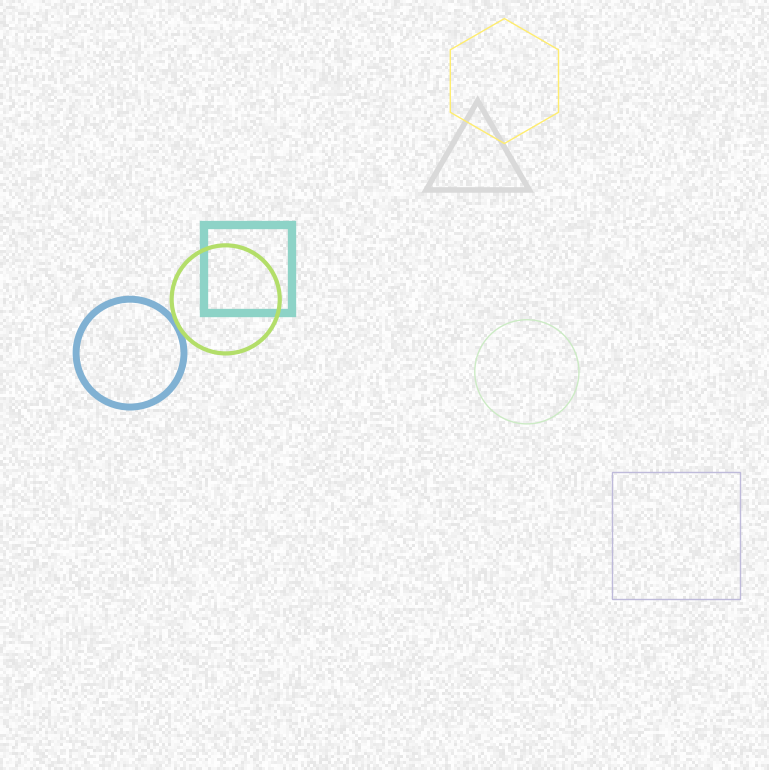[{"shape": "square", "thickness": 3, "radius": 0.29, "center": [0.322, 0.651]}, {"shape": "square", "thickness": 0.5, "radius": 0.41, "center": [0.878, 0.305]}, {"shape": "circle", "thickness": 2.5, "radius": 0.35, "center": [0.169, 0.541]}, {"shape": "circle", "thickness": 1.5, "radius": 0.35, "center": [0.293, 0.611]}, {"shape": "triangle", "thickness": 2, "radius": 0.39, "center": [0.62, 0.792]}, {"shape": "circle", "thickness": 0.5, "radius": 0.34, "center": [0.684, 0.517]}, {"shape": "hexagon", "thickness": 0.5, "radius": 0.41, "center": [0.655, 0.895]}]